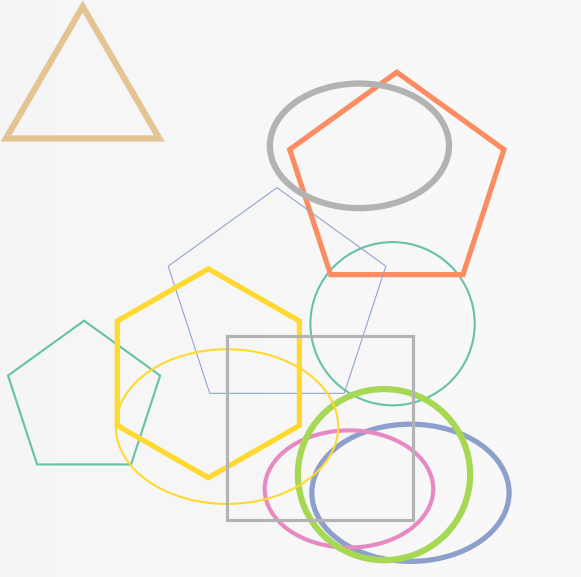[{"shape": "pentagon", "thickness": 1, "radius": 0.69, "center": [0.145, 0.306]}, {"shape": "circle", "thickness": 1, "radius": 0.71, "center": [0.675, 0.439]}, {"shape": "pentagon", "thickness": 2.5, "radius": 0.97, "center": [0.683, 0.68]}, {"shape": "oval", "thickness": 2.5, "radius": 0.85, "center": [0.706, 0.146]}, {"shape": "pentagon", "thickness": 0.5, "radius": 0.98, "center": [0.477, 0.477]}, {"shape": "oval", "thickness": 2, "radius": 0.72, "center": [0.6, 0.152]}, {"shape": "circle", "thickness": 3, "radius": 0.74, "center": [0.661, 0.177]}, {"shape": "hexagon", "thickness": 2.5, "radius": 0.9, "center": [0.358, 0.353]}, {"shape": "oval", "thickness": 1, "radius": 0.96, "center": [0.391, 0.26]}, {"shape": "triangle", "thickness": 3, "radius": 0.76, "center": [0.142, 0.836]}, {"shape": "square", "thickness": 1.5, "radius": 0.8, "center": [0.551, 0.258]}, {"shape": "oval", "thickness": 3, "radius": 0.77, "center": [0.618, 0.747]}]